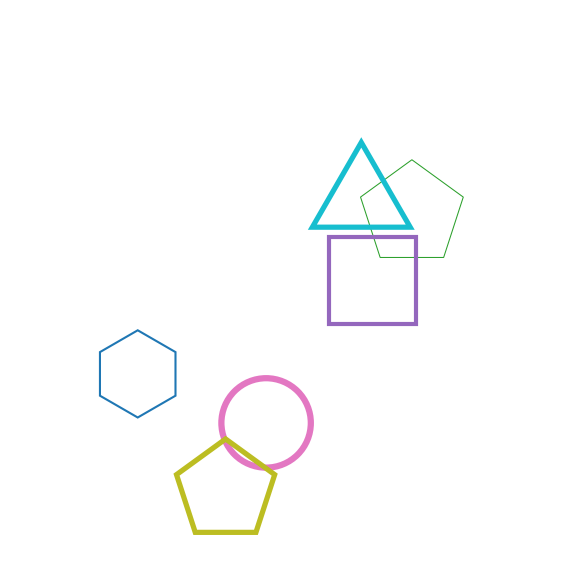[{"shape": "hexagon", "thickness": 1, "radius": 0.38, "center": [0.238, 0.352]}, {"shape": "pentagon", "thickness": 0.5, "radius": 0.47, "center": [0.713, 0.629]}, {"shape": "square", "thickness": 2, "radius": 0.38, "center": [0.645, 0.514]}, {"shape": "circle", "thickness": 3, "radius": 0.39, "center": [0.461, 0.267]}, {"shape": "pentagon", "thickness": 2.5, "radius": 0.45, "center": [0.391, 0.15]}, {"shape": "triangle", "thickness": 2.5, "radius": 0.49, "center": [0.626, 0.655]}]